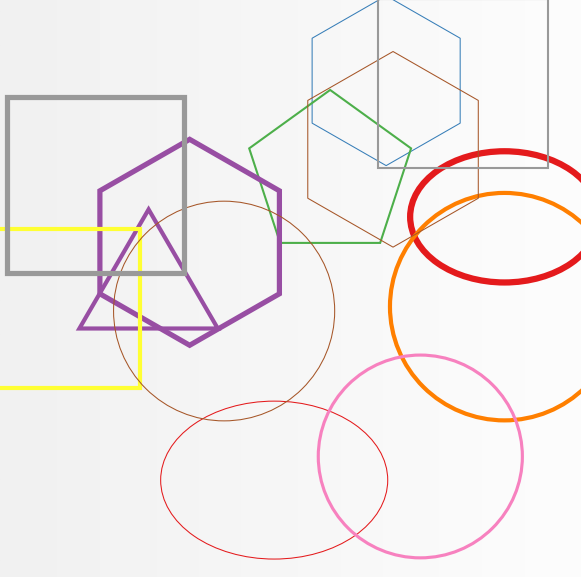[{"shape": "oval", "thickness": 3, "radius": 0.81, "center": [0.868, 0.624]}, {"shape": "oval", "thickness": 0.5, "radius": 0.98, "center": [0.472, 0.168]}, {"shape": "hexagon", "thickness": 0.5, "radius": 0.74, "center": [0.664, 0.859]}, {"shape": "pentagon", "thickness": 1, "radius": 0.73, "center": [0.568, 0.697]}, {"shape": "triangle", "thickness": 2, "radius": 0.69, "center": [0.256, 0.499]}, {"shape": "hexagon", "thickness": 2.5, "radius": 0.89, "center": [0.326, 0.58]}, {"shape": "circle", "thickness": 2, "radius": 0.98, "center": [0.868, 0.468]}, {"shape": "square", "thickness": 2, "radius": 0.69, "center": [0.104, 0.465]}, {"shape": "circle", "thickness": 0.5, "radius": 0.95, "center": [0.386, 0.461]}, {"shape": "hexagon", "thickness": 0.5, "radius": 0.85, "center": [0.676, 0.741]}, {"shape": "circle", "thickness": 1.5, "radius": 0.88, "center": [0.723, 0.209]}, {"shape": "square", "thickness": 2.5, "radius": 0.76, "center": [0.164, 0.679]}, {"shape": "square", "thickness": 1, "radius": 0.73, "center": [0.797, 0.854]}]